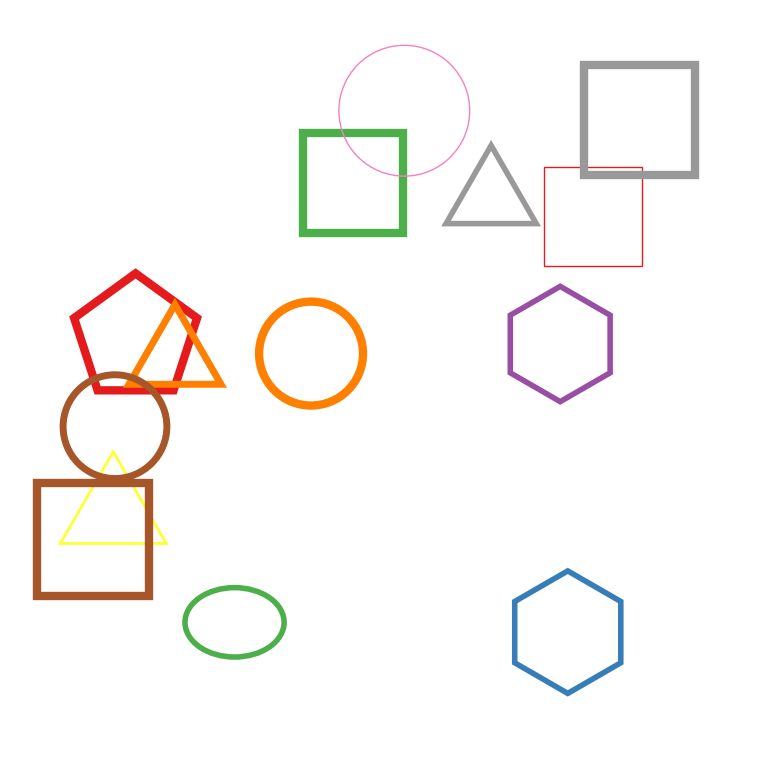[{"shape": "square", "thickness": 0.5, "radius": 0.32, "center": [0.77, 0.719]}, {"shape": "pentagon", "thickness": 3, "radius": 0.42, "center": [0.176, 0.561]}, {"shape": "hexagon", "thickness": 2, "radius": 0.4, "center": [0.737, 0.179]}, {"shape": "oval", "thickness": 2, "radius": 0.32, "center": [0.305, 0.192]}, {"shape": "square", "thickness": 3, "radius": 0.32, "center": [0.458, 0.762]}, {"shape": "hexagon", "thickness": 2, "radius": 0.37, "center": [0.728, 0.553]}, {"shape": "circle", "thickness": 3, "radius": 0.34, "center": [0.404, 0.541]}, {"shape": "triangle", "thickness": 2.5, "radius": 0.35, "center": [0.227, 0.535]}, {"shape": "triangle", "thickness": 1, "radius": 0.4, "center": [0.147, 0.334]}, {"shape": "circle", "thickness": 2.5, "radius": 0.34, "center": [0.149, 0.446]}, {"shape": "square", "thickness": 3, "radius": 0.37, "center": [0.121, 0.299]}, {"shape": "circle", "thickness": 0.5, "radius": 0.42, "center": [0.525, 0.856]}, {"shape": "triangle", "thickness": 2, "radius": 0.34, "center": [0.638, 0.743]}, {"shape": "square", "thickness": 3, "radius": 0.36, "center": [0.831, 0.844]}]